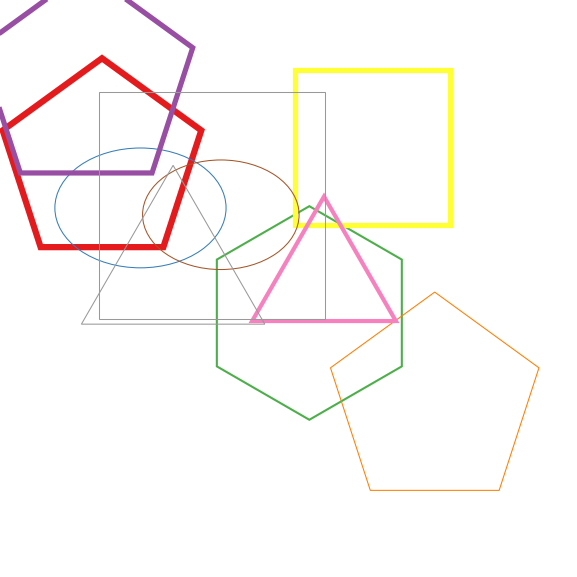[{"shape": "pentagon", "thickness": 3, "radius": 0.9, "center": [0.177, 0.717]}, {"shape": "oval", "thickness": 0.5, "radius": 0.74, "center": [0.243, 0.639]}, {"shape": "hexagon", "thickness": 1, "radius": 0.92, "center": [0.536, 0.457]}, {"shape": "pentagon", "thickness": 2.5, "radius": 0.97, "center": [0.149, 0.857]}, {"shape": "pentagon", "thickness": 0.5, "radius": 0.95, "center": [0.753, 0.304]}, {"shape": "square", "thickness": 2.5, "radius": 0.67, "center": [0.644, 0.744]}, {"shape": "oval", "thickness": 0.5, "radius": 0.68, "center": [0.382, 0.627]}, {"shape": "triangle", "thickness": 2, "radius": 0.72, "center": [0.561, 0.515]}, {"shape": "square", "thickness": 0.5, "radius": 0.98, "center": [0.367, 0.643]}, {"shape": "triangle", "thickness": 0.5, "radius": 0.92, "center": [0.3, 0.53]}]